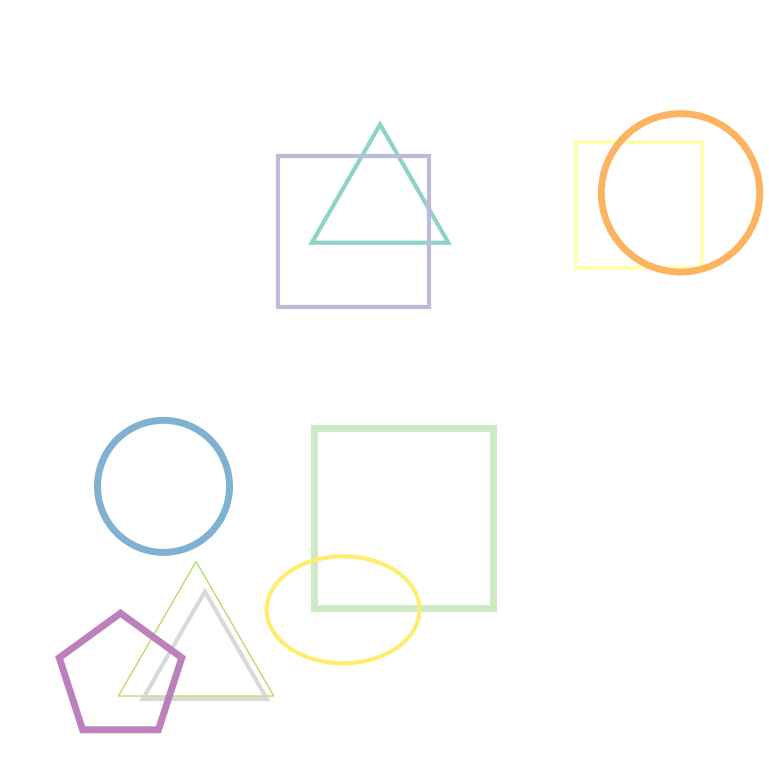[{"shape": "triangle", "thickness": 1.5, "radius": 0.51, "center": [0.494, 0.736]}, {"shape": "square", "thickness": 1.5, "radius": 0.41, "center": [0.83, 0.733]}, {"shape": "square", "thickness": 1.5, "radius": 0.49, "center": [0.459, 0.699]}, {"shape": "circle", "thickness": 2.5, "radius": 0.43, "center": [0.212, 0.368]}, {"shape": "circle", "thickness": 2.5, "radius": 0.51, "center": [0.884, 0.75]}, {"shape": "triangle", "thickness": 0.5, "radius": 0.58, "center": [0.255, 0.154]}, {"shape": "triangle", "thickness": 1.5, "radius": 0.47, "center": [0.266, 0.139]}, {"shape": "pentagon", "thickness": 2.5, "radius": 0.42, "center": [0.157, 0.12]}, {"shape": "square", "thickness": 2.5, "radius": 0.58, "center": [0.524, 0.327]}, {"shape": "oval", "thickness": 1.5, "radius": 0.5, "center": [0.446, 0.208]}]